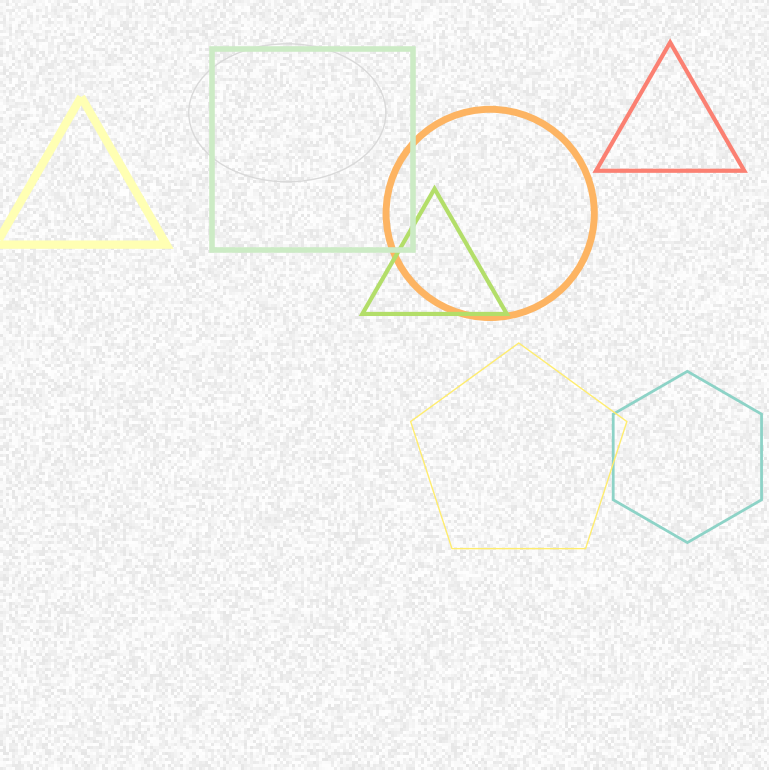[{"shape": "hexagon", "thickness": 1, "radius": 0.56, "center": [0.893, 0.407]}, {"shape": "triangle", "thickness": 3, "radius": 0.64, "center": [0.105, 0.746]}, {"shape": "triangle", "thickness": 1.5, "radius": 0.56, "center": [0.87, 0.834]}, {"shape": "circle", "thickness": 2.5, "radius": 0.68, "center": [0.637, 0.723]}, {"shape": "triangle", "thickness": 1.5, "radius": 0.54, "center": [0.564, 0.646]}, {"shape": "oval", "thickness": 0.5, "radius": 0.64, "center": [0.373, 0.854]}, {"shape": "square", "thickness": 2, "radius": 0.65, "center": [0.406, 0.806]}, {"shape": "pentagon", "thickness": 0.5, "radius": 0.74, "center": [0.674, 0.407]}]